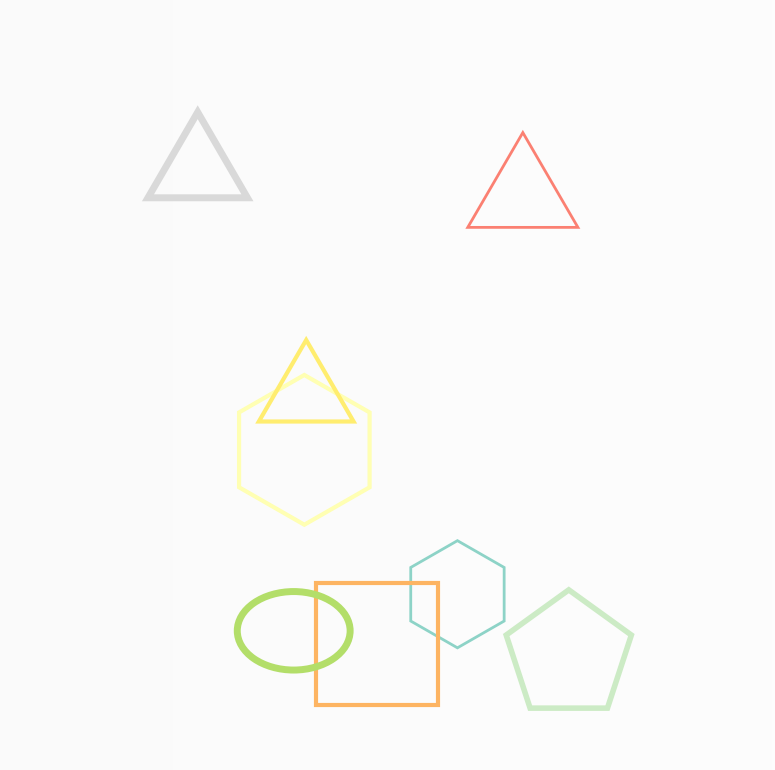[{"shape": "hexagon", "thickness": 1, "radius": 0.35, "center": [0.59, 0.228]}, {"shape": "hexagon", "thickness": 1.5, "radius": 0.49, "center": [0.393, 0.416]}, {"shape": "triangle", "thickness": 1, "radius": 0.41, "center": [0.675, 0.746]}, {"shape": "square", "thickness": 1.5, "radius": 0.39, "center": [0.487, 0.164]}, {"shape": "oval", "thickness": 2.5, "radius": 0.36, "center": [0.379, 0.181]}, {"shape": "triangle", "thickness": 2.5, "radius": 0.37, "center": [0.255, 0.78]}, {"shape": "pentagon", "thickness": 2, "radius": 0.42, "center": [0.734, 0.149]}, {"shape": "triangle", "thickness": 1.5, "radius": 0.35, "center": [0.395, 0.488]}]